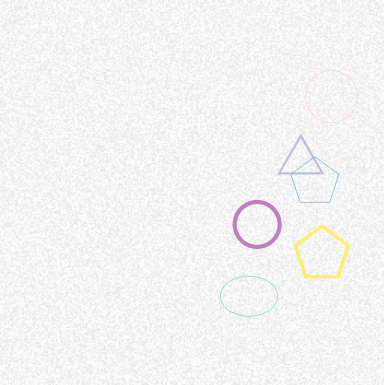[{"shape": "oval", "thickness": 0.5, "radius": 0.37, "center": [0.647, 0.231]}, {"shape": "triangle", "thickness": 1.5, "radius": 0.33, "center": [0.781, 0.582]}, {"shape": "pentagon", "thickness": 0.5, "radius": 0.33, "center": [0.818, 0.528]}, {"shape": "circle", "thickness": 0.5, "radius": 0.34, "center": [0.861, 0.749]}, {"shape": "circle", "thickness": 3, "radius": 0.29, "center": [0.668, 0.417]}, {"shape": "pentagon", "thickness": 2.5, "radius": 0.36, "center": [0.836, 0.34]}]